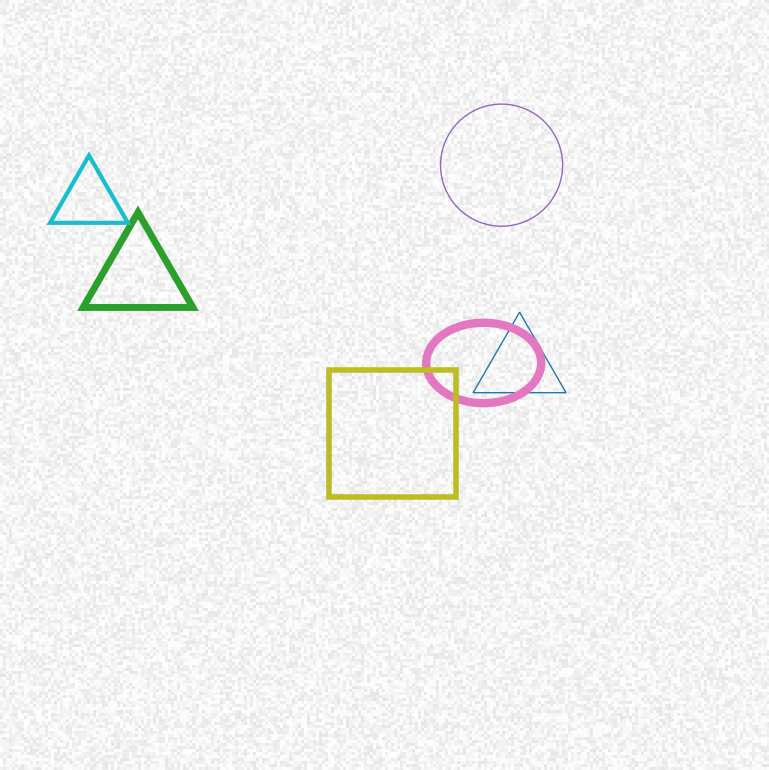[{"shape": "triangle", "thickness": 0.5, "radius": 0.35, "center": [0.675, 0.525]}, {"shape": "triangle", "thickness": 2.5, "radius": 0.41, "center": [0.179, 0.642]}, {"shape": "circle", "thickness": 0.5, "radius": 0.4, "center": [0.651, 0.786]}, {"shape": "oval", "thickness": 3, "radius": 0.37, "center": [0.628, 0.529]}, {"shape": "square", "thickness": 2, "radius": 0.41, "center": [0.51, 0.437]}, {"shape": "triangle", "thickness": 1.5, "radius": 0.29, "center": [0.116, 0.74]}]